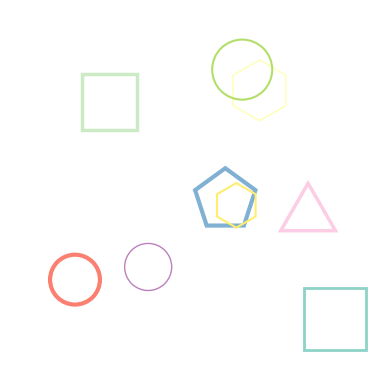[{"shape": "square", "thickness": 2, "radius": 0.4, "center": [0.87, 0.171]}, {"shape": "hexagon", "thickness": 1, "radius": 0.39, "center": [0.674, 0.765]}, {"shape": "circle", "thickness": 3, "radius": 0.32, "center": [0.195, 0.274]}, {"shape": "pentagon", "thickness": 3, "radius": 0.41, "center": [0.585, 0.481]}, {"shape": "circle", "thickness": 1.5, "radius": 0.39, "center": [0.629, 0.819]}, {"shape": "triangle", "thickness": 2.5, "radius": 0.41, "center": [0.8, 0.442]}, {"shape": "circle", "thickness": 1, "radius": 0.31, "center": [0.385, 0.307]}, {"shape": "square", "thickness": 2.5, "radius": 0.36, "center": [0.284, 0.734]}, {"shape": "hexagon", "thickness": 1.5, "radius": 0.29, "center": [0.614, 0.467]}]